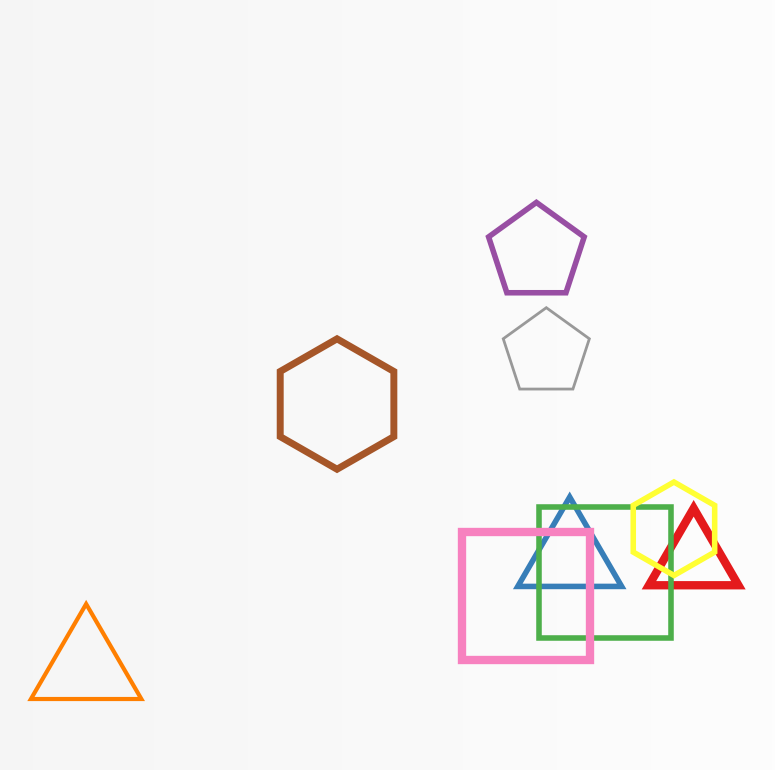[{"shape": "triangle", "thickness": 3, "radius": 0.33, "center": [0.895, 0.273]}, {"shape": "triangle", "thickness": 2, "radius": 0.39, "center": [0.735, 0.277]}, {"shape": "square", "thickness": 2, "radius": 0.43, "center": [0.78, 0.256]}, {"shape": "pentagon", "thickness": 2, "radius": 0.32, "center": [0.692, 0.672]}, {"shape": "triangle", "thickness": 1.5, "radius": 0.41, "center": [0.111, 0.133]}, {"shape": "hexagon", "thickness": 2, "radius": 0.3, "center": [0.87, 0.313]}, {"shape": "hexagon", "thickness": 2.5, "radius": 0.42, "center": [0.435, 0.475]}, {"shape": "square", "thickness": 3, "radius": 0.42, "center": [0.679, 0.226]}, {"shape": "pentagon", "thickness": 1, "radius": 0.29, "center": [0.705, 0.542]}]